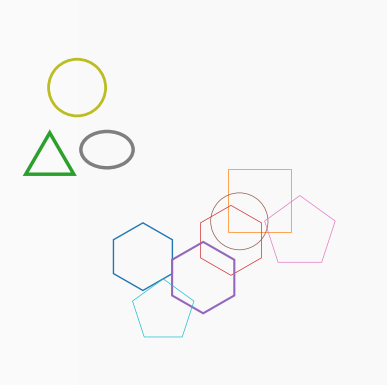[{"shape": "hexagon", "thickness": 1, "radius": 0.44, "center": [0.369, 0.333]}, {"shape": "square", "thickness": 0.5, "radius": 0.41, "center": [0.67, 0.479]}, {"shape": "triangle", "thickness": 2.5, "radius": 0.36, "center": [0.128, 0.583]}, {"shape": "hexagon", "thickness": 0.5, "radius": 0.45, "center": [0.596, 0.376]}, {"shape": "hexagon", "thickness": 1.5, "radius": 0.46, "center": [0.524, 0.279]}, {"shape": "circle", "thickness": 0.5, "radius": 0.37, "center": [0.618, 0.425]}, {"shape": "pentagon", "thickness": 0.5, "radius": 0.48, "center": [0.774, 0.396]}, {"shape": "oval", "thickness": 2.5, "radius": 0.34, "center": [0.276, 0.611]}, {"shape": "circle", "thickness": 2, "radius": 0.37, "center": [0.199, 0.773]}, {"shape": "pentagon", "thickness": 0.5, "radius": 0.42, "center": [0.421, 0.192]}]